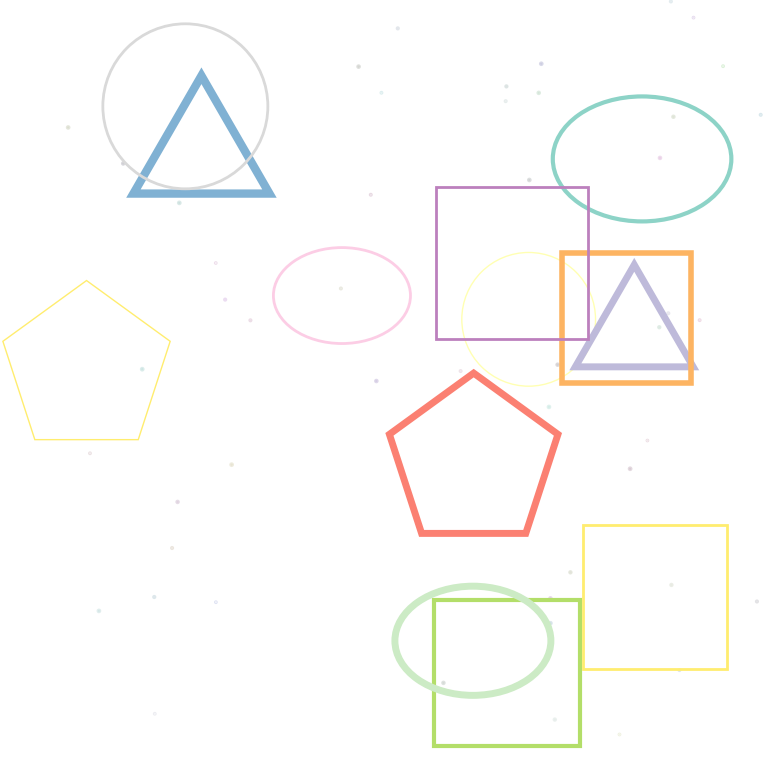[{"shape": "oval", "thickness": 1.5, "radius": 0.58, "center": [0.834, 0.794]}, {"shape": "circle", "thickness": 0.5, "radius": 0.43, "center": [0.687, 0.585]}, {"shape": "triangle", "thickness": 2.5, "radius": 0.44, "center": [0.824, 0.568]}, {"shape": "pentagon", "thickness": 2.5, "radius": 0.58, "center": [0.615, 0.4]}, {"shape": "triangle", "thickness": 3, "radius": 0.51, "center": [0.262, 0.8]}, {"shape": "square", "thickness": 2, "radius": 0.42, "center": [0.814, 0.587]}, {"shape": "square", "thickness": 1.5, "radius": 0.48, "center": [0.658, 0.126]}, {"shape": "oval", "thickness": 1, "radius": 0.45, "center": [0.444, 0.616]}, {"shape": "circle", "thickness": 1, "radius": 0.54, "center": [0.241, 0.862]}, {"shape": "square", "thickness": 1, "radius": 0.49, "center": [0.665, 0.659]}, {"shape": "oval", "thickness": 2.5, "radius": 0.51, "center": [0.614, 0.168]}, {"shape": "pentagon", "thickness": 0.5, "radius": 0.57, "center": [0.112, 0.521]}, {"shape": "square", "thickness": 1, "radius": 0.47, "center": [0.85, 0.225]}]